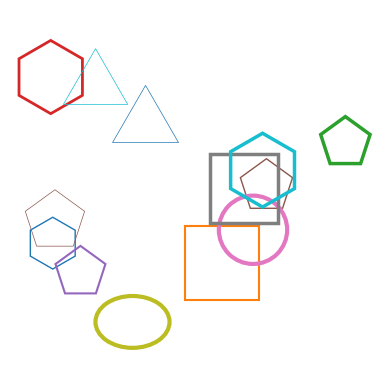[{"shape": "triangle", "thickness": 0.5, "radius": 0.5, "center": [0.378, 0.679]}, {"shape": "hexagon", "thickness": 1, "radius": 0.34, "center": [0.137, 0.368]}, {"shape": "square", "thickness": 1.5, "radius": 0.48, "center": [0.577, 0.317]}, {"shape": "pentagon", "thickness": 2.5, "radius": 0.34, "center": [0.897, 0.63]}, {"shape": "hexagon", "thickness": 2, "radius": 0.48, "center": [0.132, 0.8]}, {"shape": "pentagon", "thickness": 1.5, "radius": 0.34, "center": [0.209, 0.293]}, {"shape": "pentagon", "thickness": 0.5, "radius": 0.4, "center": [0.143, 0.426]}, {"shape": "pentagon", "thickness": 1, "radius": 0.36, "center": [0.692, 0.517]}, {"shape": "circle", "thickness": 3, "radius": 0.44, "center": [0.657, 0.403]}, {"shape": "square", "thickness": 2.5, "radius": 0.45, "center": [0.634, 0.51]}, {"shape": "oval", "thickness": 3, "radius": 0.48, "center": [0.344, 0.164]}, {"shape": "hexagon", "thickness": 2.5, "radius": 0.48, "center": [0.682, 0.558]}, {"shape": "triangle", "thickness": 0.5, "radius": 0.48, "center": [0.248, 0.777]}]